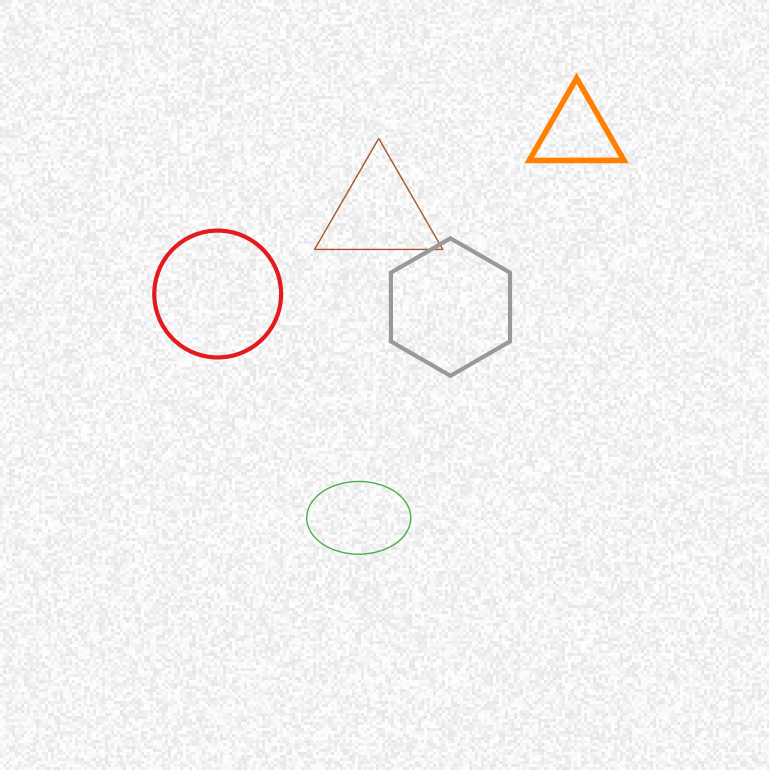[{"shape": "circle", "thickness": 1.5, "radius": 0.41, "center": [0.283, 0.618]}, {"shape": "oval", "thickness": 0.5, "radius": 0.34, "center": [0.466, 0.327]}, {"shape": "triangle", "thickness": 2, "radius": 0.36, "center": [0.749, 0.827]}, {"shape": "triangle", "thickness": 0.5, "radius": 0.48, "center": [0.492, 0.724]}, {"shape": "hexagon", "thickness": 1.5, "radius": 0.45, "center": [0.585, 0.601]}]